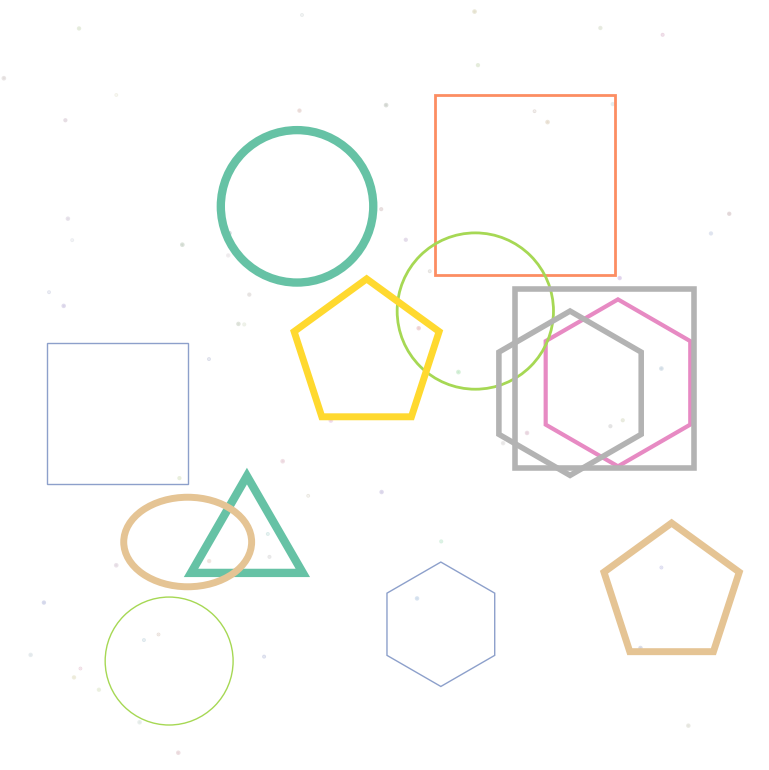[{"shape": "triangle", "thickness": 3, "radius": 0.42, "center": [0.321, 0.298]}, {"shape": "circle", "thickness": 3, "radius": 0.49, "center": [0.386, 0.732]}, {"shape": "square", "thickness": 1, "radius": 0.58, "center": [0.681, 0.76]}, {"shape": "hexagon", "thickness": 0.5, "radius": 0.4, "center": [0.573, 0.189]}, {"shape": "square", "thickness": 0.5, "radius": 0.46, "center": [0.153, 0.463]}, {"shape": "hexagon", "thickness": 1.5, "radius": 0.54, "center": [0.803, 0.503]}, {"shape": "circle", "thickness": 1, "radius": 0.51, "center": [0.617, 0.596]}, {"shape": "circle", "thickness": 0.5, "radius": 0.42, "center": [0.22, 0.142]}, {"shape": "pentagon", "thickness": 2.5, "radius": 0.49, "center": [0.476, 0.539]}, {"shape": "pentagon", "thickness": 2.5, "radius": 0.46, "center": [0.872, 0.228]}, {"shape": "oval", "thickness": 2.5, "radius": 0.42, "center": [0.244, 0.296]}, {"shape": "hexagon", "thickness": 2, "radius": 0.53, "center": [0.74, 0.489]}, {"shape": "square", "thickness": 2, "radius": 0.58, "center": [0.785, 0.508]}]